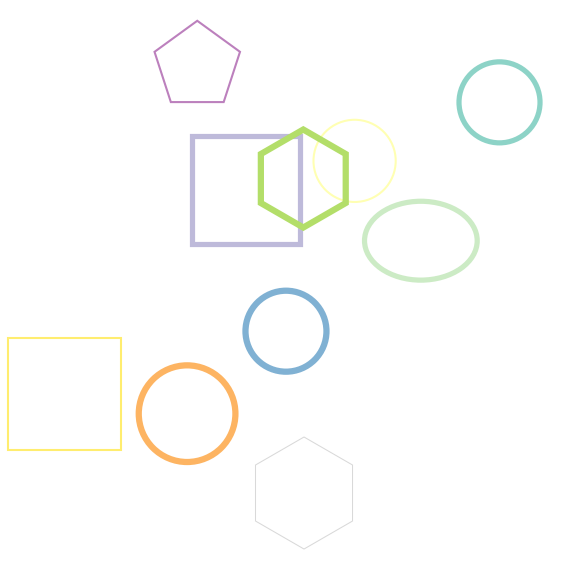[{"shape": "circle", "thickness": 2.5, "radius": 0.35, "center": [0.865, 0.822]}, {"shape": "circle", "thickness": 1, "radius": 0.36, "center": [0.614, 0.721]}, {"shape": "square", "thickness": 2.5, "radius": 0.47, "center": [0.427, 0.67]}, {"shape": "circle", "thickness": 3, "radius": 0.35, "center": [0.495, 0.426]}, {"shape": "circle", "thickness": 3, "radius": 0.42, "center": [0.324, 0.283]}, {"shape": "hexagon", "thickness": 3, "radius": 0.42, "center": [0.525, 0.69]}, {"shape": "hexagon", "thickness": 0.5, "radius": 0.48, "center": [0.526, 0.145]}, {"shape": "pentagon", "thickness": 1, "radius": 0.39, "center": [0.342, 0.885]}, {"shape": "oval", "thickness": 2.5, "radius": 0.49, "center": [0.729, 0.582]}, {"shape": "square", "thickness": 1, "radius": 0.49, "center": [0.112, 0.317]}]